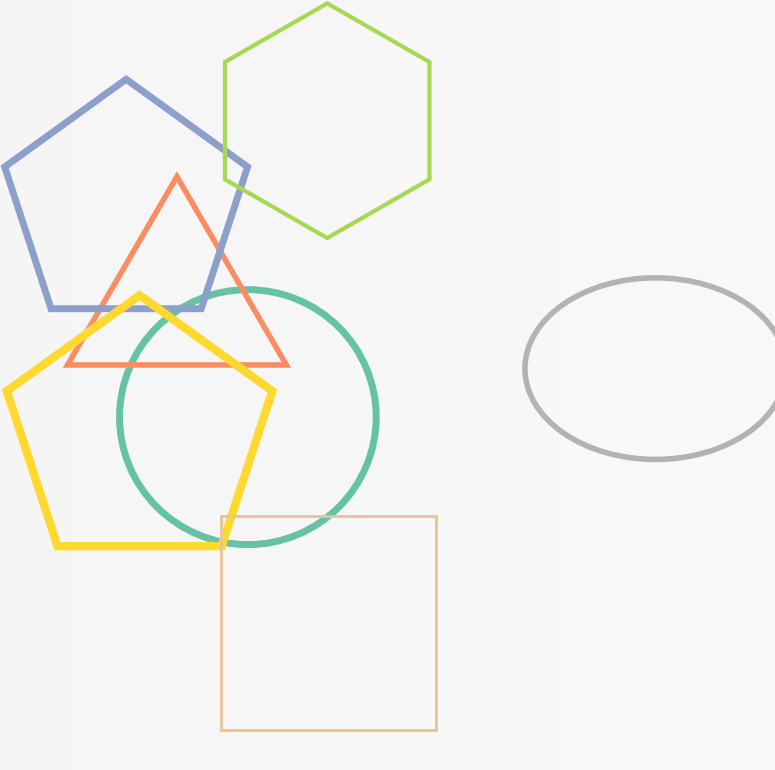[{"shape": "circle", "thickness": 2.5, "radius": 0.83, "center": [0.32, 0.458]}, {"shape": "triangle", "thickness": 2, "radius": 0.82, "center": [0.228, 0.608]}, {"shape": "pentagon", "thickness": 2.5, "radius": 0.82, "center": [0.163, 0.732]}, {"shape": "hexagon", "thickness": 1.5, "radius": 0.76, "center": [0.422, 0.843]}, {"shape": "pentagon", "thickness": 3, "radius": 0.9, "center": [0.18, 0.436]}, {"shape": "square", "thickness": 1, "radius": 0.69, "center": [0.423, 0.191]}, {"shape": "oval", "thickness": 2, "radius": 0.84, "center": [0.846, 0.521]}]